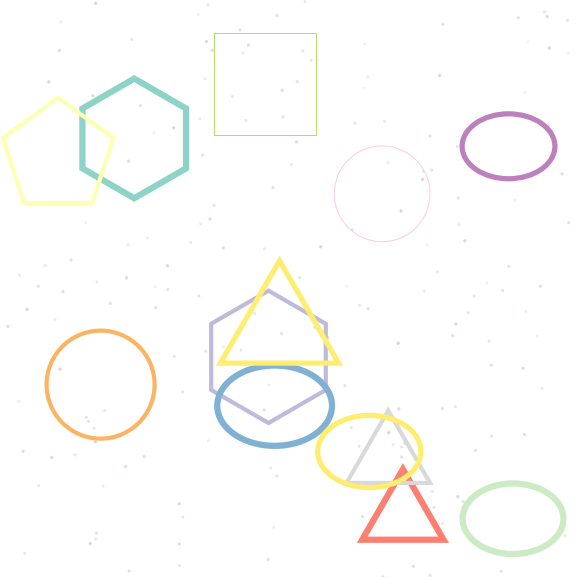[{"shape": "hexagon", "thickness": 3, "radius": 0.52, "center": [0.232, 0.759]}, {"shape": "pentagon", "thickness": 2, "radius": 0.5, "center": [0.101, 0.729]}, {"shape": "hexagon", "thickness": 2, "radius": 0.57, "center": [0.465, 0.381]}, {"shape": "triangle", "thickness": 3, "radius": 0.41, "center": [0.698, 0.105]}, {"shape": "oval", "thickness": 3, "radius": 0.5, "center": [0.476, 0.297]}, {"shape": "circle", "thickness": 2, "radius": 0.47, "center": [0.174, 0.333]}, {"shape": "square", "thickness": 0.5, "radius": 0.44, "center": [0.459, 0.853]}, {"shape": "circle", "thickness": 0.5, "radius": 0.41, "center": [0.662, 0.663]}, {"shape": "triangle", "thickness": 2, "radius": 0.42, "center": [0.672, 0.205]}, {"shape": "oval", "thickness": 2.5, "radius": 0.4, "center": [0.881, 0.746]}, {"shape": "oval", "thickness": 3, "radius": 0.44, "center": [0.888, 0.101]}, {"shape": "oval", "thickness": 2.5, "radius": 0.45, "center": [0.64, 0.217]}, {"shape": "triangle", "thickness": 2.5, "radius": 0.59, "center": [0.484, 0.429]}]